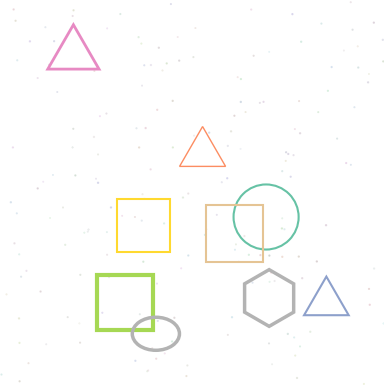[{"shape": "circle", "thickness": 1.5, "radius": 0.42, "center": [0.691, 0.436]}, {"shape": "triangle", "thickness": 1, "radius": 0.34, "center": [0.526, 0.602]}, {"shape": "triangle", "thickness": 1.5, "radius": 0.33, "center": [0.848, 0.215]}, {"shape": "triangle", "thickness": 2, "radius": 0.38, "center": [0.191, 0.859]}, {"shape": "square", "thickness": 3, "radius": 0.36, "center": [0.325, 0.214]}, {"shape": "square", "thickness": 1.5, "radius": 0.34, "center": [0.373, 0.416]}, {"shape": "square", "thickness": 1.5, "radius": 0.38, "center": [0.609, 0.393]}, {"shape": "hexagon", "thickness": 2.5, "radius": 0.37, "center": [0.699, 0.226]}, {"shape": "oval", "thickness": 2.5, "radius": 0.31, "center": [0.405, 0.133]}]